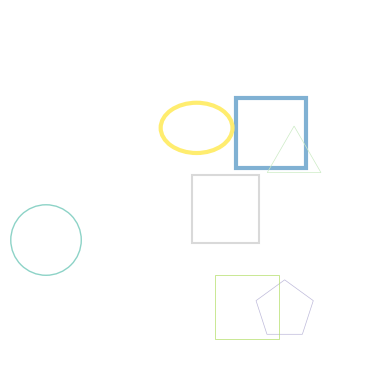[{"shape": "circle", "thickness": 1, "radius": 0.46, "center": [0.12, 0.377]}, {"shape": "pentagon", "thickness": 0.5, "radius": 0.39, "center": [0.739, 0.195]}, {"shape": "square", "thickness": 3, "radius": 0.46, "center": [0.704, 0.654]}, {"shape": "square", "thickness": 0.5, "radius": 0.42, "center": [0.641, 0.202]}, {"shape": "square", "thickness": 1.5, "radius": 0.44, "center": [0.586, 0.458]}, {"shape": "triangle", "thickness": 0.5, "radius": 0.4, "center": [0.764, 0.592]}, {"shape": "oval", "thickness": 3, "radius": 0.47, "center": [0.511, 0.668]}]